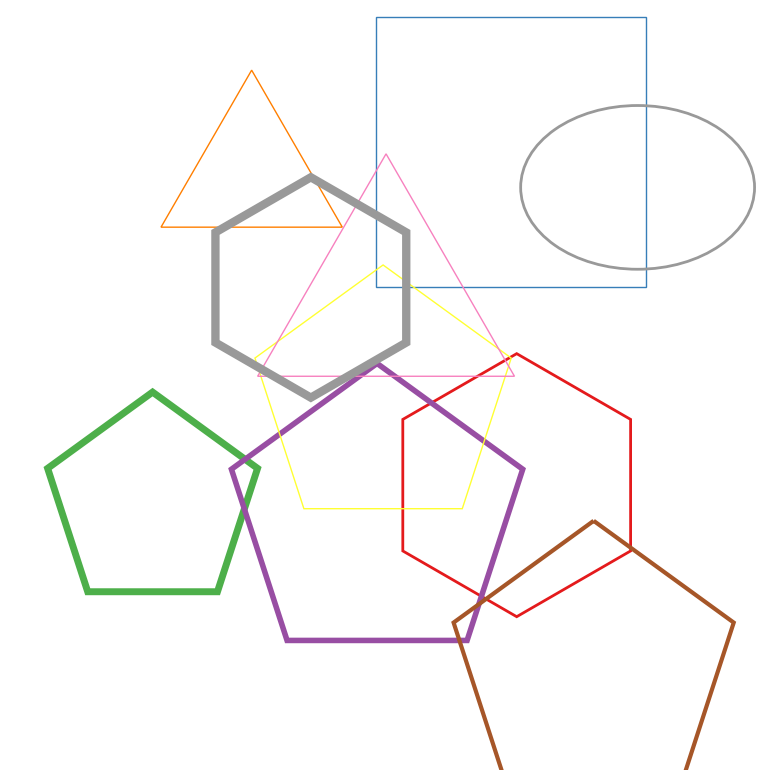[{"shape": "hexagon", "thickness": 1, "radius": 0.85, "center": [0.671, 0.37]}, {"shape": "square", "thickness": 0.5, "radius": 0.88, "center": [0.664, 0.803]}, {"shape": "pentagon", "thickness": 2.5, "radius": 0.72, "center": [0.198, 0.347]}, {"shape": "pentagon", "thickness": 2, "radius": 0.99, "center": [0.49, 0.329]}, {"shape": "triangle", "thickness": 0.5, "radius": 0.68, "center": [0.327, 0.773]}, {"shape": "pentagon", "thickness": 0.5, "radius": 0.87, "center": [0.498, 0.481]}, {"shape": "pentagon", "thickness": 1.5, "radius": 0.96, "center": [0.771, 0.132]}, {"shape": "triangle", "thickness": 0.5, "radius": 0.96, "center": [0.501, 0.608]}, {"shape": "oval", "thickness": 1, "radius": 0.76, "center": [0.828, 0.757]}, {"shape": "hexagon", "thickness": 3, "radius": 0.72, "center": [0.404, 0.627]}]